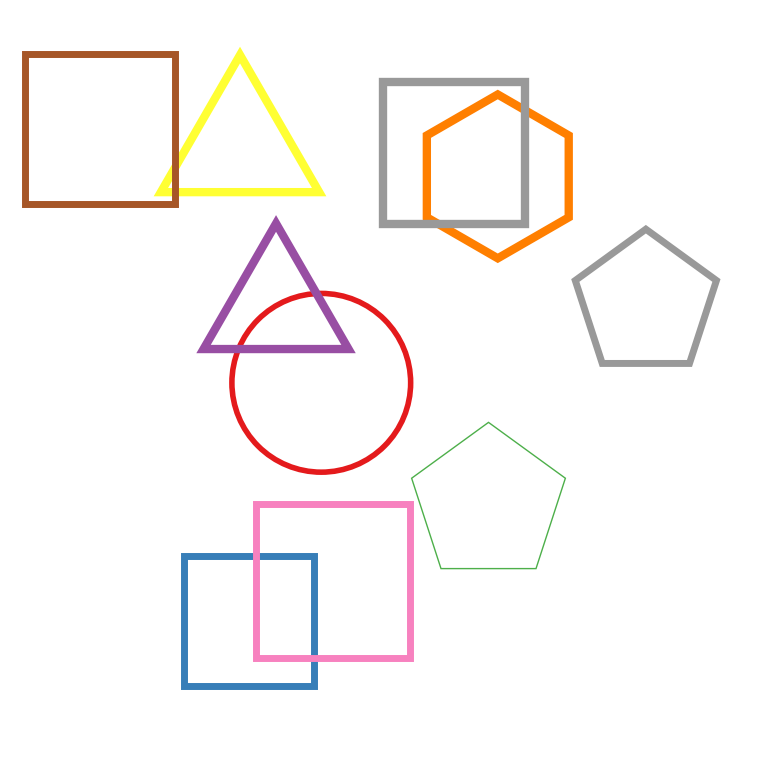[{"shape": "circle", "thickness": 2, "radius": 0.58, "center": [0.417, 0.503]}, {"shape": "square", "thickness": 2.5, "radius": 0.42, "center": [0.323, 0.193]}, {"shape": "pentagon", "thickness": 0.5, "radius": 0.52, "center": [0.634, 0.346]}, {"shape": "triangle", "thickness": 3, "radius": 0.54, "center": [0.358, 0.601]}, {"shape": "hexagon", "thickness": 3, "radius": 0.53, "center": [0.646, 0.771]}, {"shape": "triangle", "thickness": 3, "radius": 0.59, "center": [0.312, 0.81]}, {"shape": "square", "thickness": 2.5, "radius": 0.49, "center": [0.13, 0.833]}, {"shape": "square", "thickness": 2.5, "radius": 0.5, "center": [0.433, 0.246]}, {"shape": "square", "thickness": 3, "radius": 0.46, "center": [0.59, 0.802]}, {"shape": "pentagon", "thickness": 2.5, "radius": 0.48, "center": [0.839, 0.606]}]